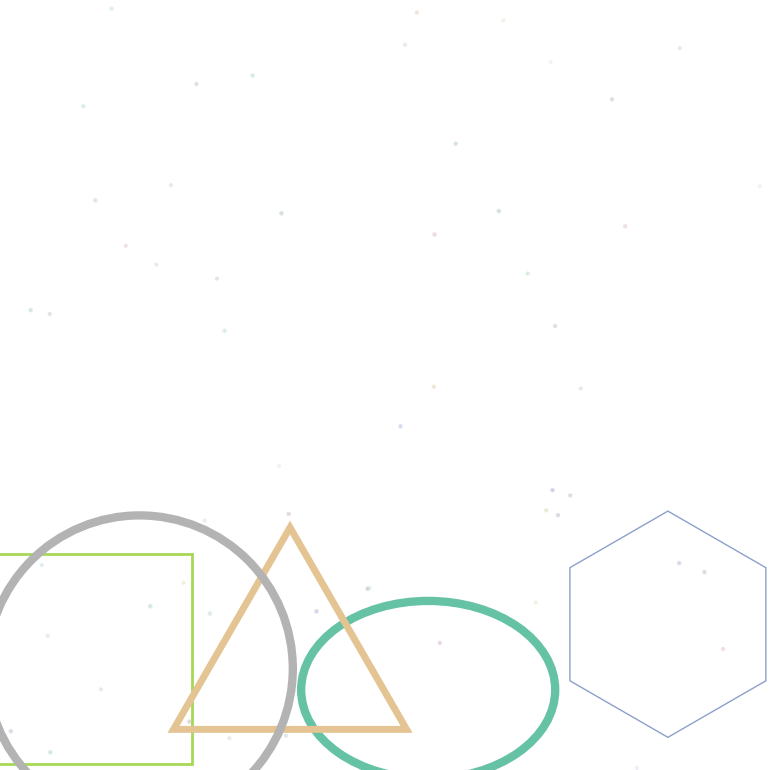[{"shape": "oval", "thickness": 3, "radius": 0.82, "center": [0.556, 0.104]}, {"shape": "hexagon", "thickness": 0.5, "radius": 0.73, "center": [0.867, 0.189]}, {"shape": "square", "thickness": 1, "radius": 0.68, "center": [0.113, 0.144]}, {"shape": "triangle", "thickness": 2.5, "radius": 0.87, "center": [0.377, 0.14]}, {"shape": "circle", "thickness": 3, "radius": 0.99, "center": [0.181, 0.132]}]